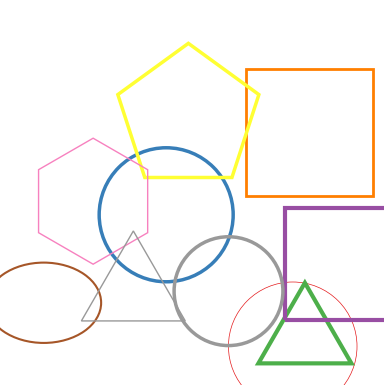[{"shape": "circle", "thickness": 0.5, "radius": 0.83, "center": [0.76, 0.101]}, {"shape": "circle", "thickness": 2.5, "radius": 0.87, "center": [0.432, 0.442]}, {"shape": "triangle", "thickness": 3, "radius": 0.7, "center": [0.792, 0.126]}, {"shape": "square", "thickness": 3, "radius": 0.73, "center": [0.886, 0.315]}, {"shape": "square", "thickness": 2, "radius": 0.82, "center": [0.805, 0.656]}, {"shape": "pentagon", "thickness": 2.5, "radius": 0.96, "center": [0.489, 0.695]}, {"shape": "oval", "thickness": 1.5, "radius": 0.75, "center": [0.114, 0.214]}, {"shape": "hexagon", "thickness": 1, "radius": 0.82, "center": [0.242, 0.477]}, {"shape": "triangle", "thickness": 1, "radius": 0.78, "center": [0.346, 0.244]}, {"shape": "circle", "thickness": 2.5, "radius": 0.71, "center": [0.594, 0.244]}]